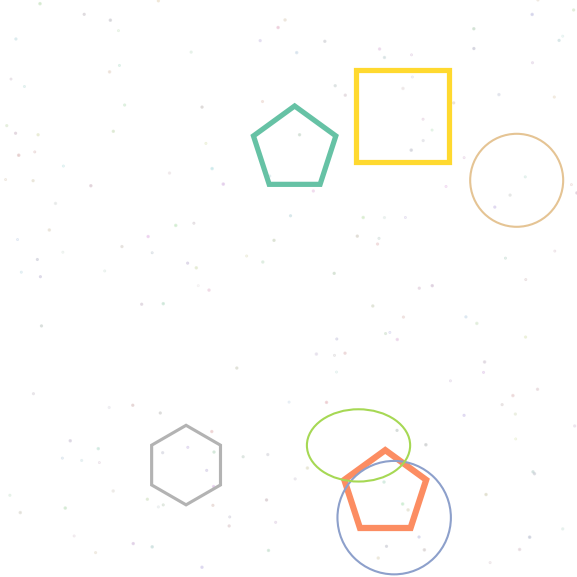[{"shape": "pentagon", "thickness": 2.5, "radius": 0.38, "center": [0.51, 0.741]}, {"shape": "pentagon", "thickness": 3, "radius": 0.37, "center": [0.667, 0.145]}, {"shape": "circle", "thickness": 1, "radius": 0.49, "center": [0.683, 0.103]}, {"shape": "oval", "thickness": 1, "radius": 0.45, "center": [0.621, 0.228]}, {"shape": "square", "thickness": 2.5, "radius": 0.4, "center": [0.697, 0.798]}, {"shape": "circle", "thickness": 1, "radius": 0.4, "center": [0.895, 0.687]}, {"shape": "hexagon", "thickness": 1.5, "radius": 0.34, "center": [0.322, 0.194]}]